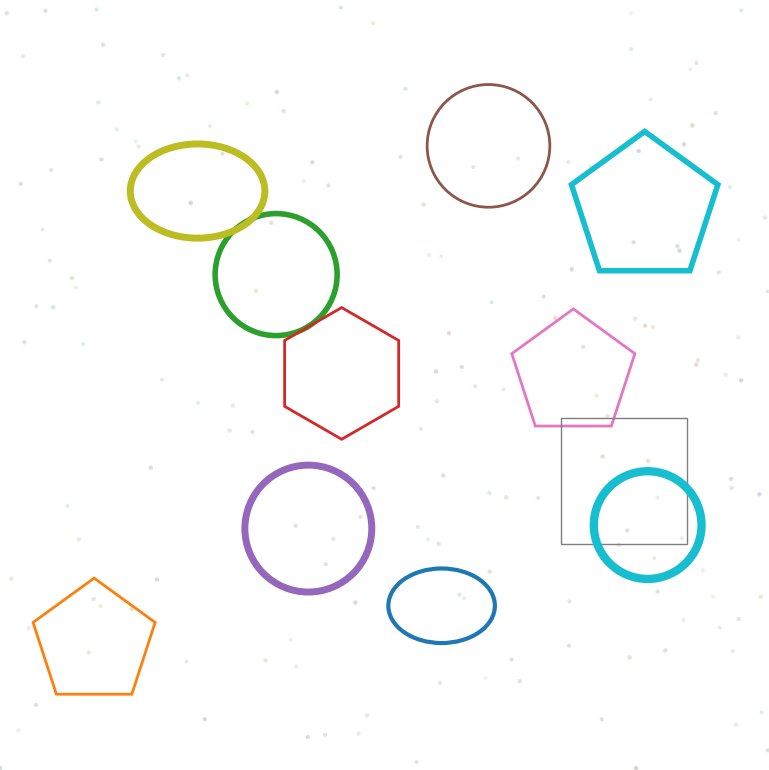[{"shape": "oval", "thickness": 1.5, "radius": 0.35, "center": [0.574, 0.213]}, {"shape": "pentagon", "thickness": 1, "radius": 0.42, "center": [0.122, 0.166]}, {"shape": "circle", "thickness": 2, "radius": 0.4, "center": [0.359, 0.643]}, {"shape": "hexagon", "thickness": 1, "radius": 0.43, "center": [0.444, 0.515]}, {"shape": "circle", "thickness": 2.5, "radius": 0.41, "center": [0.4, 0.314]}, {"shape": "circle", "thickness": 1, "radius": 0.4, "center": [0.634, 0.811]}, {"shape": "pentagon", "thickness": 1, "radius": 0.42, "center": [0.745, 0.515]}, {"shape": "square", "thickness": 0.5, "radius": 0.41, "center": [0.811, 0.376]}, {"shape": "oval", "thickness": 2.5, "radius": 0.44, "center": [0.257, 0.752]}, {"shape": "pentagon", "thickness": 2, "radius": 0.5, "center": [0.837, 0.729]}, {"shape": "circle", "thickness": 3, "radius": 0.35, "center": [0.841, 0.318]}]